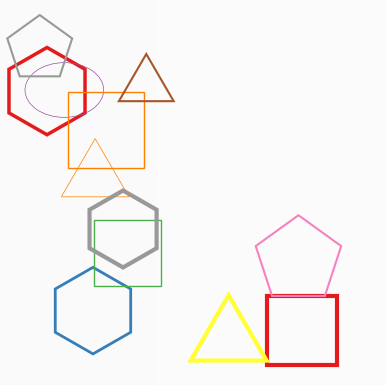[{"shape": "hexagon", "thickness": 2.5, "radius": 0.57, "center": [0.121, 0.763]}, {"shape": "square", "thickness": 3, "radius": 0.45, "center": [0.779, 0.142]}, {"shape": "hexagon", "thickness": 2, "radius": 0.56, "center": [0.24, 0.193]}, {"shape": "square", "thickness": 1, "radius": 0.43, "center": [0.328, 0.342]}, {"shape": "oval", "thickness": 0.5, "radius": 0.51, "center": [0.166, 0.766]}, {"shape": "triangle", "thickness": 0.5, "radius": 0.5, "center": [0.246, 0.539]}, {"shape": "square", "thickness": 1, "radius": 0.49, "center": [0.275, 0.662]}, {"shape": "triangle", "thickness": 3, "radius": 0.57, "center": [0.59, 0.12]}, {"shape": "triangle", "thickness": 1.5, "radius": 0.41, "center": [0.377, 0.778]}, {"shape": "pentagon", "thickness": 1.5, "radius": 0.58, "center": [0.77, 0.325]}, {"shape": "pentagon", "thickness": 1.5, "radius": 0.44, "center": [0.103, 0.873]}, {"shape": "hexagon", "thickness": 3, "radius": 0.5, "center": [0.318, 0.405]}]